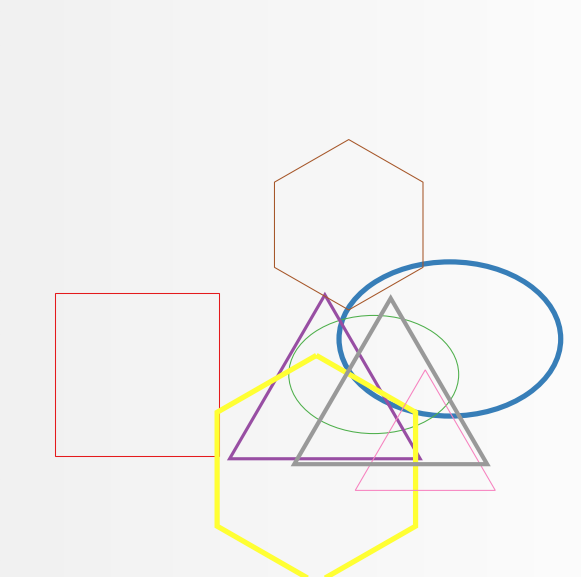[{"shape": "square", "thickness": 0.5, "radius": 0.7, "center": [0.235, 0.351]}, {"shape": "oval", "thickness": 2.5, "radius": 0.95, "center": [0.774, 0.412]}, {"shape": "oval", "thickness": 0.5, "radius": 0.73, "center": [0.643, 0.351]}, {"shape": "triangle", "thickness": 1.5, "radius": 0.95, "center": [0.559, 0.299]}, {"shape": "hexagon", "thickness": 2.5, "radius": 0.99, "center": [0.544, 0.187]}, {"shape": "hexagon", "thickness": 0.5, "radius": 0.74, "center": [0.6, 0.61]}, {"shape": "triangle", "thickness": 0.5, "radius": 0.7, "center": [0.732, 0.22]}, {"shape": "triangle", "thickness": 2, "radius": 0.96, "center": [0.672, 0.291]}]